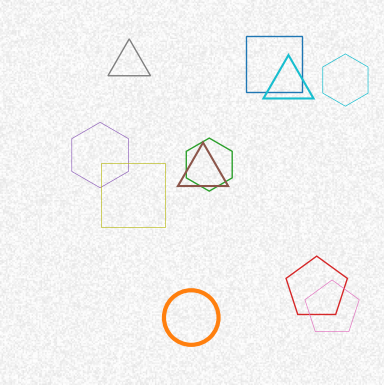[{"shape": "square", "thickness": 1, "radius": 0.36, "center": [0.712, 0.833]}, {"shape": "circle", "thickness": 3, "radius": 0.35, "center": [0.497, 0.175]}, {"shape": "hexagon", "thickness": 1, "radius": 0.34, "center": [0.543, 0.572]}, {"shape": "pentagon", "thickness": 1, "radius": 0.42, "center": [0.823, 0.251]}, {"shape": "hexagon", "thickness": 0.5, "radius": 0.43, "center": [0.26, 0.597]}, {"shape": "triangle", "thickness": 1.5, "radius": 0.38, "center": [0.527, 0.554]}, {"shape": "pentagon", "thickness": 0.5, "radius": 0.37, "center": [0.863, 0.199]}, {"shape": "triangle", "thickness": 1, "radius": 0.32, "center": [0.336, 0.835]}, {"shape": "square", "thickness": 0.5, "radius": 0.42, "center": [0.346, 0.494]}, {"shape": "triangle", "thickness": 1.5, "radius": 0.38, "center": [0.749, 0.782]}, {"shape": "hexagon", "thickness": 0.5, "radius": 0.34, "center": [0.897, 0.792]}]